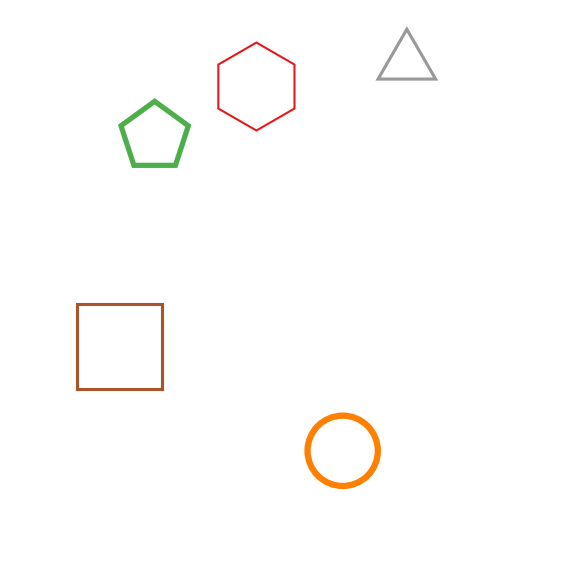[{"shape": "hexagon", "thickness": 1, "radius": 0.38, "center": [0.444, 0.849]}, {"shape": "pentagon", "thickness": 2.5, "radius": 0.31, "center": [0.268, 0.762]}, {"shape": "circle", "thickness": 3, "radius": 0.3, "center": [0.593, 0.219]}, {"shape": "square", "thickness": 1.5, "radius": 0.37, "center": [0.207, 0.399]}, {"shape": "triangle", "thickness": 1.5, "radius": 0.29, "center": [0.704, 0.891]}]